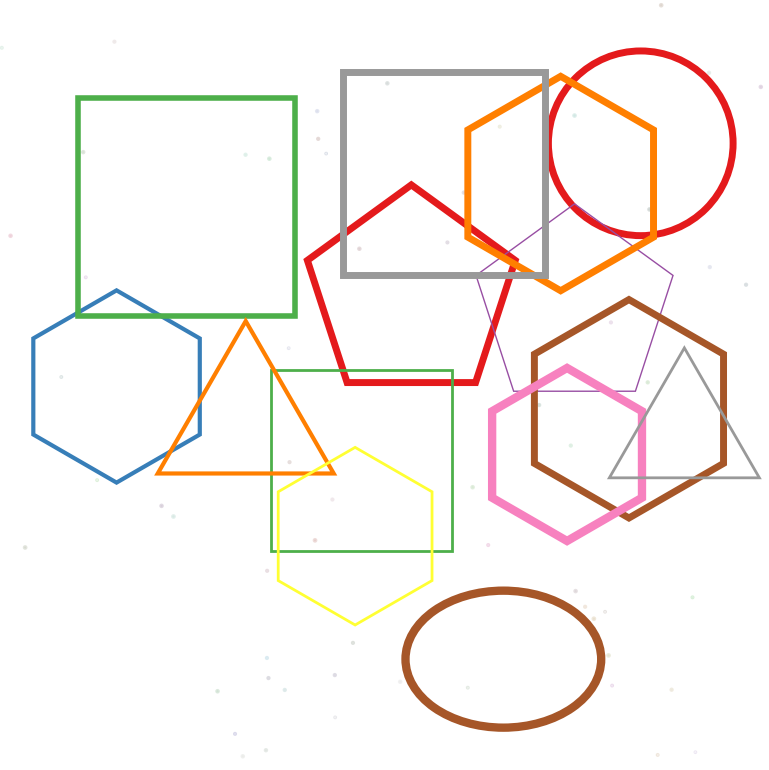[{"shape": "pentagon", "thickness": 2.5, "radius": 0.71, "center": [0.534, 0.618]}, {"shape": "circle", "thickness": 2.5, "radius": 0.6, "center": [0.832, 0.814]}, {"shape": "hexagon", "thickness": 1.5, "radius": 0.62, "center": [0.151, 0.498]}, {"shape": "square", "thickness": 1, "radius": 0.59, "center": [0.47, 0.402]}, {"shape": "square", "thickness": 2, "radius": 0.71, "center": [0.242, 0.731]}, {"shape": "pentagon", "thickness": 0.5, "radius": 0.67, "center": [0.746, 0.601]}, {"shape": "triangle", "thickness": 1.5, "radius": 0.66, "center": [0.319, 0.451]}, {"shape": "hexagon", "thickness": 2.5, "radius": 0.7, "center": [0.728, 0.762]}, {"shape": "hexagon", "thickness": 1, "radius": 0.58, "center": [0.461, 0.304]}, {"shape": "hexagon", "thickness": 2.5, "radius": 0.71, "center": [0.817, 0.469]}, {"shape": "oval", "thickness": 3, "radius": 0.64, "center": [0.654, 0.144]}, {"shape": "hexagon", "thickness": 3, "radius": 0.56, "center": [0.736, 0.41]}, {"shape": "square", "thickness": 2.5, "radius": 0.66, "center": [0.577, 0.774]}, {"shape": "triangle", "thickness": 1, "radius": 0.56, "center": [0.889, 0.436]}]